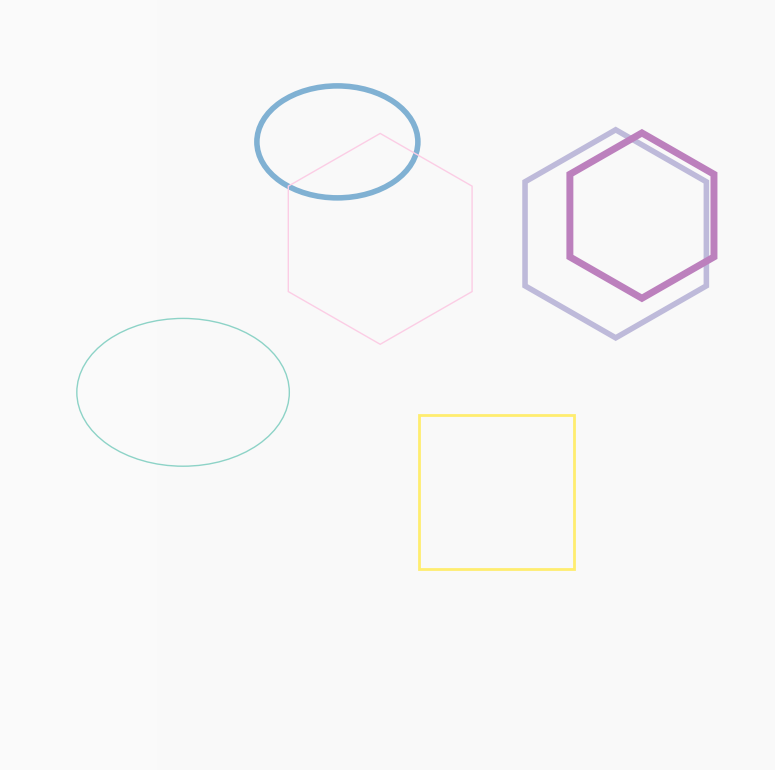[{"shape": "oval", "thickness": 0.5, "radius": 0.69, "center": [0.236, 0.491]}, {"shape": "hexagon", "thickness": 2, "radius": 0.68, "center": [0.794, 0.696]}, {"shape": "oval", "thickness": 2, "radius": 0.52, "center": [0.435, 0.816]}, {"shape": "hexagon", "thickness": 0.5, "radius": 0.68, "center": [0.491, 0.69]}, {"shape": "hexagon", "thickness": 2.5, "radius": 0.54, "center": [0.828, 0.72]}, {"shape": "square", "thickness": 1, "radius": 0.5, "center": [0.641, 0.361]}]